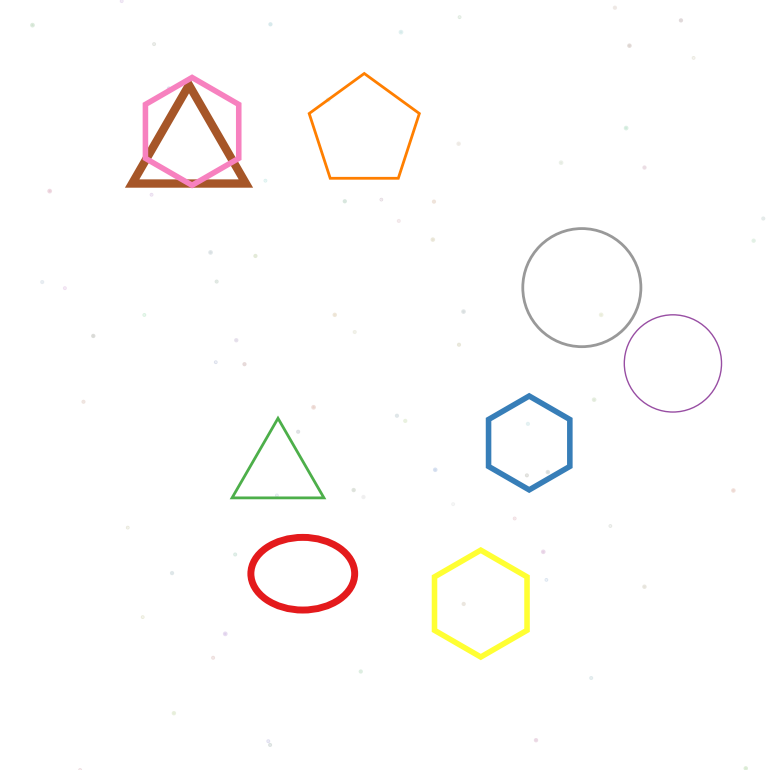[{"shape": "oval", "thickness": 2.5, "radius": 0.34, "center": [0.393, 0.255]}, {"shape": "hexagon", "thickness": 2, "radius": 0.3, "center": [0.687, 0.425]}, {"shape": "triangle", "thickness": 1, "radius": 0.34, "center": [0.361, 0.388]}, {"shape": "circle", "thickness": 0.5, "radius": 0.32, "center": [0.874, 0.528]}, {"shape": "pentagon", "thickness": 1, "radius": 0.38, "center": [0.473, 0.829]}, {"shape": "hexagon", "thickness": 2, "radius": 0.35, "center": [0.624, 0.216]}, {"shape": "triangle", "thickness": 3, "radius": 0.43, "center": [0.245, 0.804]}, {"shape": "hexagon", "thickness": 2, "radius": 0.35, "center": [0.249, 0.829]}, {"shape": "circle", "thickness": 1, "radius": 0.38, "center": [0.756, 0.626]}]